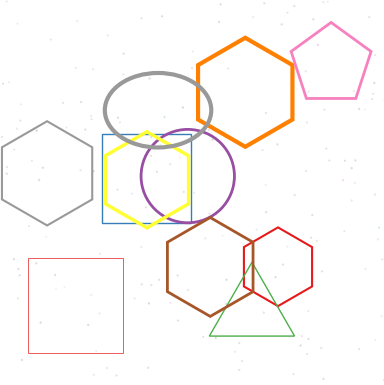[{"shape": "hexagon", "thickness": 1.5, "radius": 0.51, "center": [0.722, 0.307]}, {"shape": "square", "thickness": 0.5, "radius": 0.62, "center": [0.197, 0.207]}, {"shape": "square", "thickness": 1, "radius": 0.58, "center": [0.379, 0.535]}, {"shape": "triangle", "thickness": 1, "radius": 0.64, "center": [0.654, 0.191]}, {"shape": "circle", "thickness": 2, "radius": 0.61, "center": [0.488, 0.543]}, {"shape": "hexagon", "thickness": 3, "radius": 0.71, "center": [0.637, 0.76]}, {"shape": "hexagon", "thickness": 2.5, "radius": 0.62, "center": [0.382, 0.533]}, {"shape": "hexagon", "thickness": 2, "radius": 0.64, "center": [0.546, 0.307]}, {"shape": "pentagon", "thickness": 2, "radius": 0.55, "center": [0.86, 0.833]}, {"shape": "hexagon", "thickness": 1.5, "radius": 0.68, "center": [0.122, 0.55]}, {"shape": "oval", "thickness": 3, "radius": 0.69, "center": [0.411, 0.714]}]